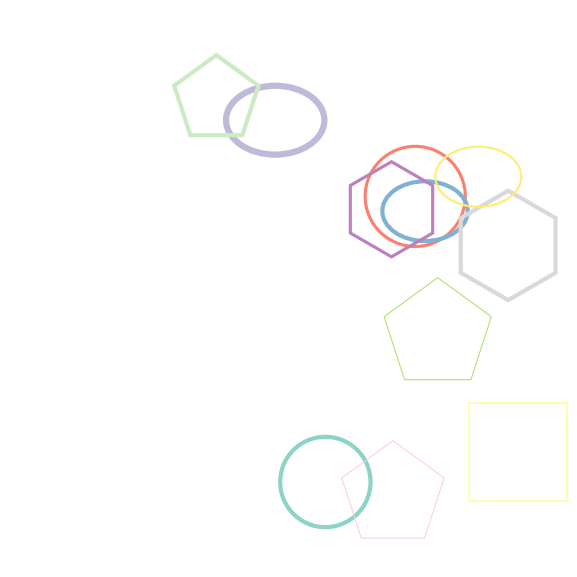[{"shape": "circle", "thickness": 2, "radius": 0.39, "center": [0.563, 0.165]}, {"shape": "square", "thickness": 1, "radius": 0.42, "center": [0.896, 0.217]}, {"shape": "oval", "thickness": 3, "radius": 0.43, "center": [0.477, 0.791]}, {"shape": "circle", "thickness": 1.5, "radius": 0.43, "center": [0.719, 0.659]}, {"shape": "oval", "thickness": 2, "radius": 0.37, "center": [0.736, 0.634]}, {"shape": "pentagon", "thickness": 0.5, "radius": 0.49, "center": [0.758, 0.421]}, {"shape": "pentagon", "thickness": 0.5, "radius": 0.47, "center": [0.68, 0.143]}, {"shape": "hexagon", "thickness": 2, "radius": 0.47, "center": [0.88, 0.574]}, {"shape": "hexagon", "thickness": 1.5, "radius": 0.41, "center": [0.678, 0.637]}, {"shape": "pentagon", "thickness": 2, "radius": 0.38, "center": [0.375, 0.827]}, {"shape": "oval", "thickness": 1, "radius": 0.37, "center": [0.828, 0.693]}]